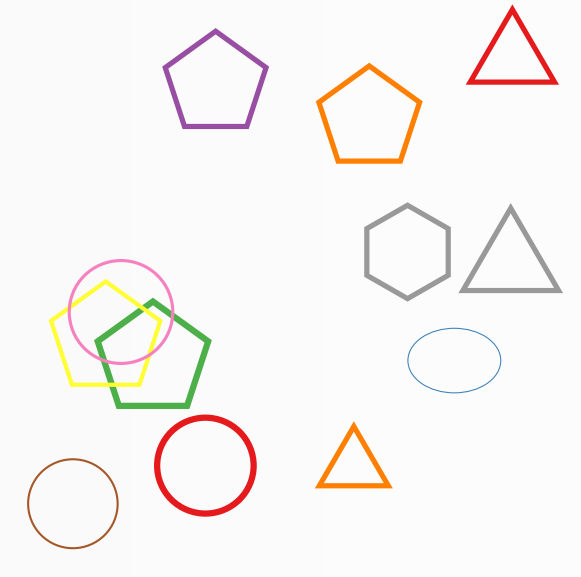[{"shape": "triangle", "thickness": 2.5, "radius": 0.42, "center": [0.882, 0.899]}, {"shape": "circle", "thickness": 3, "radius": 0.42, "center": [0.353, 0.193]}, {"shape": "oval", "thickness": 0.5, "radius": 0.4, "center": [0.782, 0.375]}, {"shape": "pentagon", "thickness": 3, "radius": 0.5, "center": [0.263, 0.377]}, {"shape": "pentagon", "thickness": 2.5, "radius": 0.46, "center": [0.371, 0.854]}, {"shape": "triangle", "thickness": 2.5, "radius": 0.34, "center": [0.609, 0.192]}, {"shape": "pentagon", "thickness": 2.5, "radius": 0.46, "center": [0.635, 0.794]}, {"shape": "pentagon", "thickness": 2, "radius": 0.49, "center": [0.182, 0.413]}, {"shape": "circle", "thickness": 1, "radius": 0.39, "center": [0.125, 0.127]}, {"shape": "circle", "thickness": 1.5, "radius": 0.45, "center": [0.208, 0.459]}, {"shape": "triangle", "thickness": 2.5, "radius": 0.48, "center": [0.879, 0.544]}, {"shape": "hexagon", "thickness": 2.5, "radius": 0.4, "center": [0.701, 0.563]}]